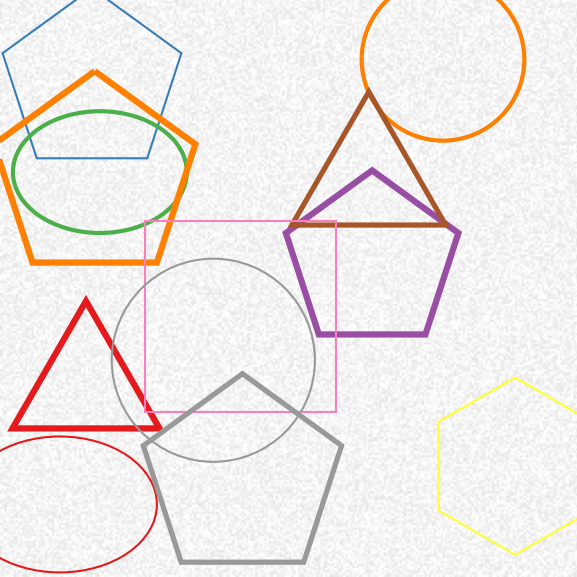[{"shape": "triangle", "thickness": 3, "radius": 0.73, "center": [0.149, 0.331]}, {"shape": "oval", "thickness": 1, "radius": 0.84, "center": [0.104, 0.126]}, {"shape": "pentagon", "thickness": 1, "radius": 0.81, "center": [0.159, 0.857]}, {"shape": "oval", "thickness": 2, "radius": 0.75, "center": [0.173, 0.701]}, {"shape": "pentagon", "thickness": 3, "radius": 0.79, "center": [0.644, 0.547]}, {"shape": "circle", "thickness": 2, "radius": 0.7, "center": [0.767, 0.896]}, {"shape": "pentagon", "thickness": 3, "radius": 0.92, "center": [0.164, 0.693]}, {"shape": "hexagon", "thickness": 1, "radius": 0.77, "center": [0.892, 0.192]}, {"shape": "triangle", "thickness": 2.5, "radius": 0.77, "center": [0.639, 0.686]}, {"shape": "square", "thickness": 1, "radius": 0.82, "center": [0.416, 0.451]}, {"shape": "circle", "thickness": 1, "radius": 0.88, "center": [0.369, 0.375]}, {"shape": "pentagon", "thickness": 2.5, "radius": 0.9, "center": [0.42, 0.172]}]